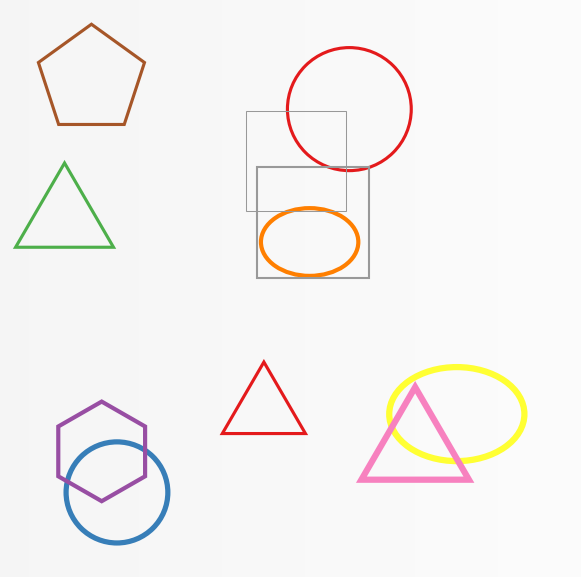[{"shape": "triangle", "thickness": 1.5, "radius": 0.41, "center": [0.454, 0.29]}, {"shape": "circle", "thickness": 1.5, "radius": 0.53, "center": [0.601, 0.81]}, {"shape": "circle", "thickness": 2.5, "radius": 0.44, "center": [0.201, 0.146]}, {"shape": "triangle", "thickness": 1.5, "radius": 0.49, "center": [0.111, 0.62]}, {"shape": "hexagon", "thickness": 2, "radius": 0.43, "center": [0.175, 0.218]}, {"shape": "oval", "thickness": 2, "radius": 0.42, "center": [0.533, 0.58]}, {"shape": "oval", "thickness": 3, "radius": 0.58, "center": [0.786, 0.282]}, {"shape": "pentagon", "thickness": 1.5, "radius": 0.48, "center": [0.157, 0.861]}, {"shape": "triangle", "thickness": 3, "radius": 0.53, "center": [0.714, 0.222]}, {"shape": "square", "thickness": 1, "radius": 0.48, "center": [0.538, 0.614]}, {"shape": "square", "thickness": 0.5, "radius": 0.43, "center": [0.51, 0.721]}]